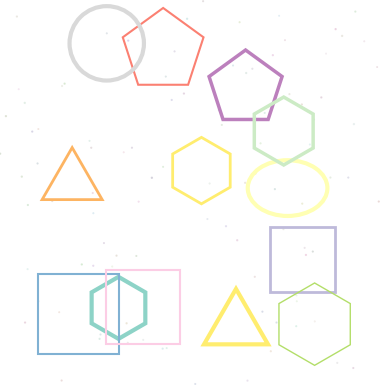[{"shape": "hexagon", "thickness": 3, "radius": 0.4, "center": [0.308, 0.2]}, {"shape": "oval", "thickness": 3, "radius": 0.52, "center": [0.747, 0.511]}, {"shape": "square", "thickness": 2, "radius": 0.42, "center": [0.786, 0.326]}, {"shape": "pentagon", "thickness": 1.5, "radius": 0.55, "center": [0.424, 0.869]}, {"shape": "square", "thickness": 1.5, "radius": 0.52, "center": [0.204, 0.184]}, {"shape": "triangle", "thickness": 2, "radius": 0.45, "center": [0.187, 0.527]}, {"shape": "hexagon", "thickness": 1, "radius": 0.53, "center": [0.817, 0.158]}, {"shape": "square", "thickness": 1.5, "radius": 0.48, "center": [0.371, 0.202]}, {"shape": "circle", "thickness": 3, "radius": 0.48, "center": [0.277, 0.887]}, {"shape": "pentagon", "thickness": 2.5, "radius": 0.5, "center": [0.638, 0.77]}, {"shape": "hexagon", "thickness": 2.5, "radius": 0.44, "center": [0.737, 0.66]}, {"shape": "triangle", "thickness": 3, "radius": 0.48, "center": [0.613, 0.154]}, {"shape": "hexagon", "thickness": 2, "radius": 0.43, "center": [0.523, 0.557]}]